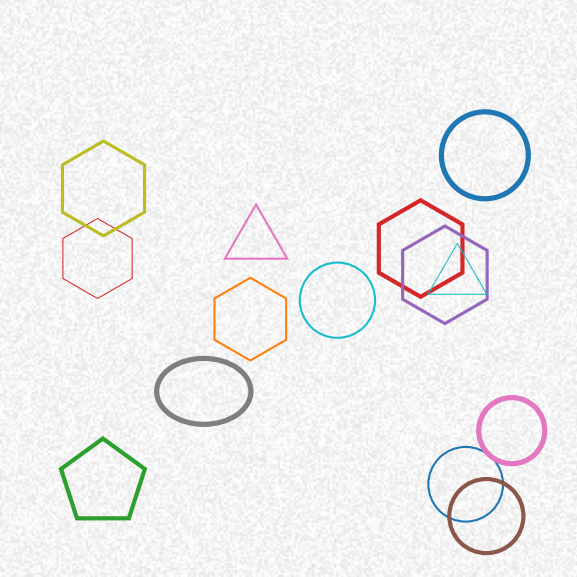[{"shape": "circle", "thickness": 2.5, "radius": 0.38, "center": [0.84, 0.73]}, {"shape": "circle", "thickness": 1, "radius": 0.32, "center": [0.806, 0.161]}, {"shape": "hexagon", "thickness": 1, "radius": 0.36, "center": [0.433, 0.447]}, {"shape": "pentagon", "thickness": 2, "radius": 0.38, "center": [0.178, 0.163]}, {"shape": "hexagon", "thickness": 2, "radius": 0.42, "center": [0.728, 0.569]}, {"shape": "hexagon", "thickness": 0.5, "radius": 0.35, "center": [0.169, 0.552]}, {"shape": "hexagon", "thickness": 1.5, "radius": 0.42, "center": [0.77, 0.523]}, {"shape": "circle", "thickness": 2, "radius": 0.32, "center": [0.842, 0.105]}, {"shape": "circle", "thickness": 2.5, "radius": 0.29, "center": [0.886, 0.253]}, {"shape": "triangle", "thickness": 1, "radius": 0.31, "center": [0.443, 0.582]}, {"shape": "oval", "thickness": 2.5, "radius": 0.41, "center": [0.353, 0.321]}, {"shape": "hexagon", "thickness": 1.5, "radius": 0.41, "center": [0.179, 0.673]}, {"shape": "circle", "thickness": 1, "radius": 0.33, "center": [0.584, 0.479]}, {"shape": "triangle", "thickness": 0.5, "radius": 0.29, "center": [0.792, 0.519]}]